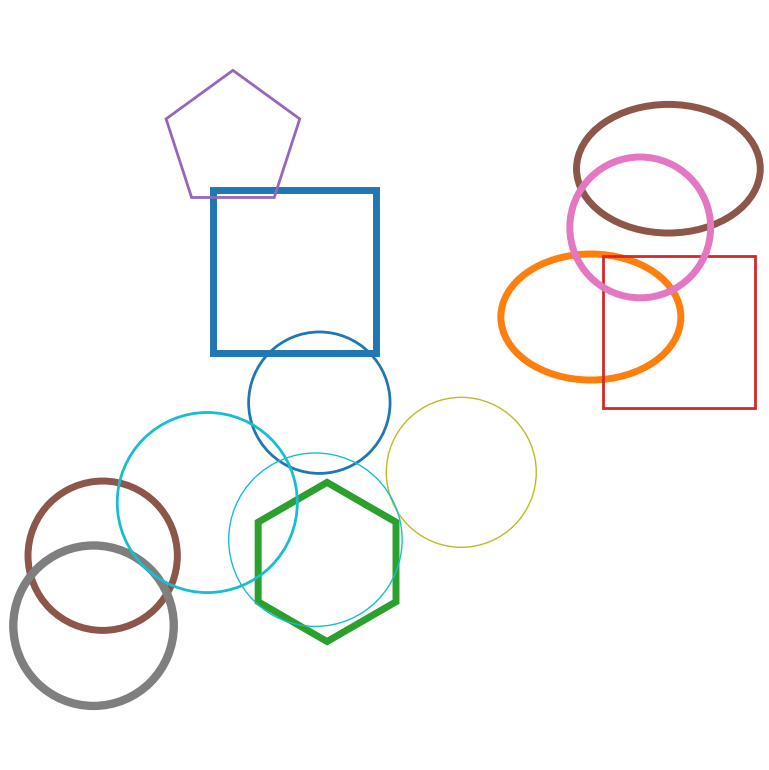[{"shape": "square", "thickness": 2.5, "radius": 0.53, "center": [0.383, 0.648]}, {"shape": "circle", "thickness": 1, "radius": 0.46, "center": [0.415, 0.477]}, {"shape": "oval", "thickness": 2.5, "radius": 0.58, "center": [0.767, 0.588]}, {"shape": "hexagon", "thickness": 2.5, "radius": 0.52, "center": [0.425, 0.27]}, {"shape": "square", "thickness": 1, "radius": 0.49, "center": [0.882, 0.569]}, {"shape": "pentagon", "thickness": 1, "radius": 0.46, "center": [0.302, 0.817]}, {"shape": "circle", "thickness": 2.5, "radius": 0.48, "center": [0.133, 0.278]}, {"shape": "oval", "thickness": 2.5, "radius": 0.6, "center": [0.868, 0.781]}, {"shape": "circle", "thickness": 2.5, "radius": 0.46, "center": [0.831, 0.705]}, {"shape": "circle", "thickness": 3, "radius": 0.52, "center": [0.121, 0.187]}, {"shape": "circle", "thickness": 0.5, "radius": 0.49, "center": [0.599, 0.387]}, {"shape": "circle", "thickness": 1, "radius": 0.58, "center": [0.269, 0.347]}, {"shape": "circle", "thickness": 0.5, "radius": 0.56, "center": [0.41, 0.299]}]